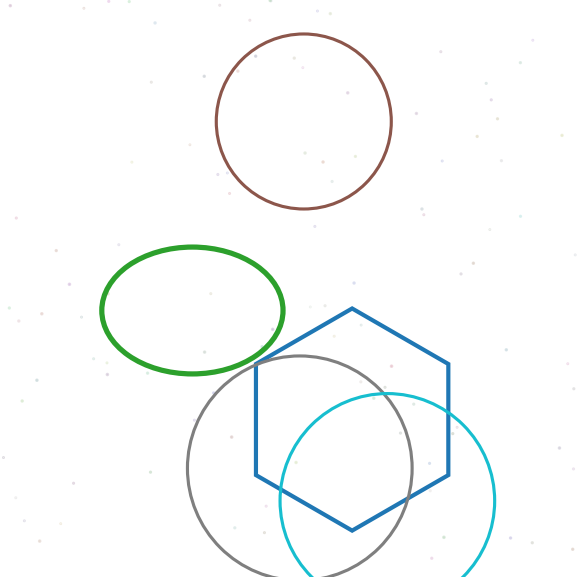[{"shape": "hexagon", "thickness": 2, "radius": 0.96, "center": [0.61, 0.273]}, {"shape": "oval", "thickness": 2.5, "radius": 0.78, "center": [0.333, 0.461]}, {"shape": "circle", "thickness": 1.5, "radius": 0.76, "center": [0.526, 0.789]}, {"shape": "circle", "thickness": 1.5, "radius": 0.97, "center": [0.519, 0.188]}, {"shape": "circle", "thickness": 1.5, "radius": 0.93, "center": [0.671, 0.132]}]